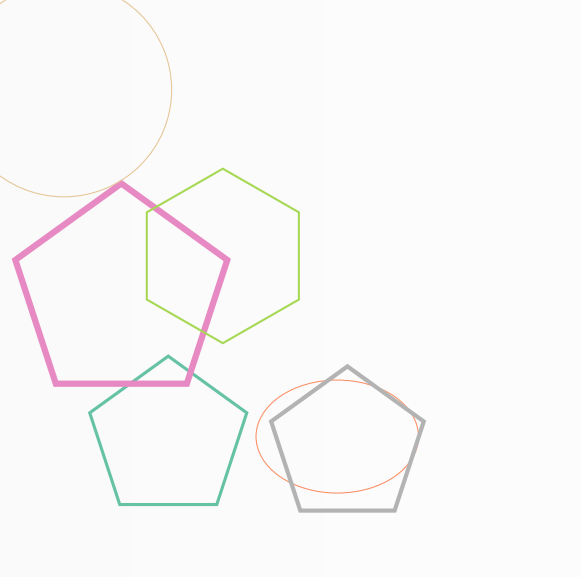[{"shape": "pentagon", "thickness": 1.5, "radius": 0.71, "center": [0.289, 0.24]}, {"shape": "oval", "thickness": 0.5, "radius": 0.7, "center": [0.58, 0.243]}, {"shape": "pentagon", "thickness": 3, "radius": 0.96, "center": [0.209, 0.49]}, {"shape": "hexagon", "thickness": 1, "radius": 0.76, "center": [0.383, 0.556]}, {"shape": "circle", "thickness": 0.5, "radius": 0.93, "center": [0.11, 0.844]}, {"shape": "pentagon", "thickness": 2, "radius": 0.69, "center": [0.598, 0.227]}]